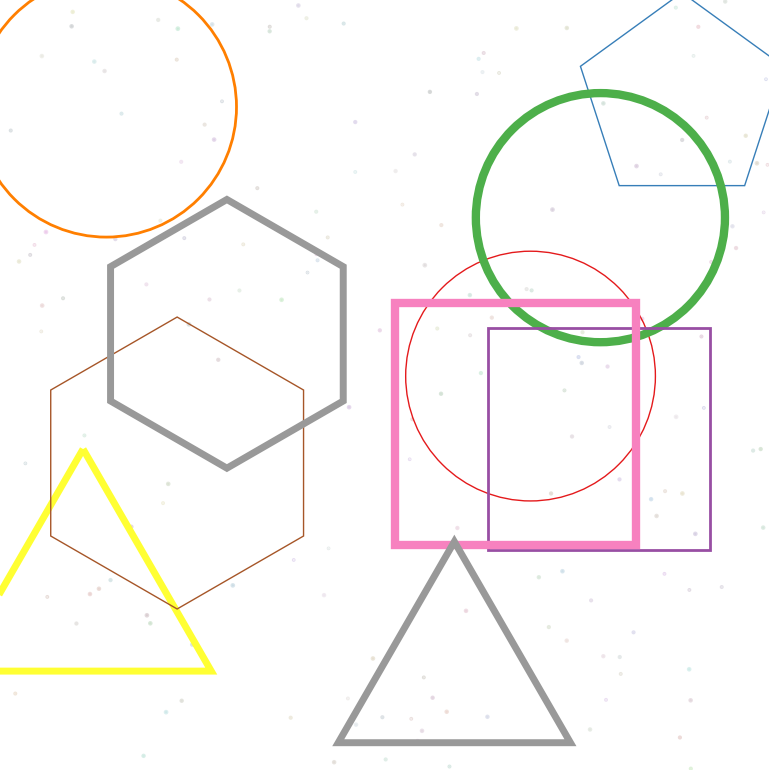[{"shape": "circle", "thickness": 0.5, "radius": 0.81, "center": [0.689, 0.512]}, {"shape": "pentagon", "thickness": 0.5, "radius": 0.69, "center": [0.886, 0.871]}, {"shape": "circle", "thickness": 3, "radius": 0.81, "center": [0.78, 0.717]}, {"shape": "square", "thickness": 1, "radius": 0.72, "center": [0.778, 0.43]}, {"shape": "circle", "thickness": 1, "radius": 0.85, "center": [0.138, 0.861]}, {"shape": "triangle", "thickness": 2.5, "radius": 0.96, "center": [0.108, 0.225]}, {"shape": "hexagon", "thickness": 0.5, "radius": 0.95, "center": [0.23, 0.399]}, {"shape": "square", "thickness": 3, "radius": 0.78, "center": [0.67, 0.449]}, {"shape": "triangle", "thickness": 2.5, "radius": 0.87, "center": [0.59, 0.122]}, {"shape": "hexagon", "thickness": 2.5, "radius": 0.87, "center": [0.295, 0.566]}]